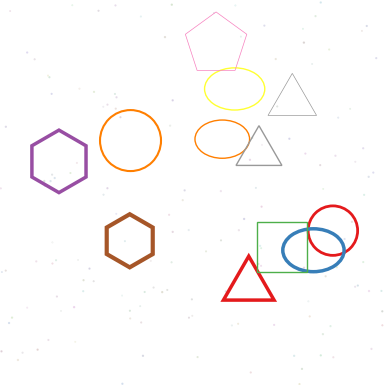[{"shape": "circle", "thickness": 2, "radius": 0.32, "center": [0.865, 0.401]}, {"shape": "triangle", "thickness": 2.5, "radius": 0.38, "center": [0.646, 0.259]}, {"shape": "oval", "thickness": 2.5, "radius": 0.4, "center": [0.814, 0.35]}, {"shape": "square", "thickness": 1, "radius": 0.32, "center": [0.733, 0.359]}, {"shape": "hexagon", "thickness": 2.5, "radius": 0.41, "center": [0.153, 0.581]}, {"shape": "circle", "thickness": 1.5, "radius": 0.4, "center": [0.339, 0.635]}, {"shape": "oval", "thickness": 1, "radius": 0.35, "center": [0.577, 0.639]}, {"shape": "oval", "thickness": 1, "radius": 0.39, "center": [0.61, 0.769]}, {"shape": "hexagon", "thickness": 3, "radius": 0.35, "center": [0.337, 0.375]}, {"shape": "pentagon", "thickness": 0.5, "radius": 0.42, "center": [0.561, 0.885]}, {"shape": "triangle", "thickness": 1, "radius": 0.34, "center": [0.673, 0.605]}, {"shape": "triangle", "thickness": 0.5, "radius": 0.36, "center": [0.759, 0.737]}]